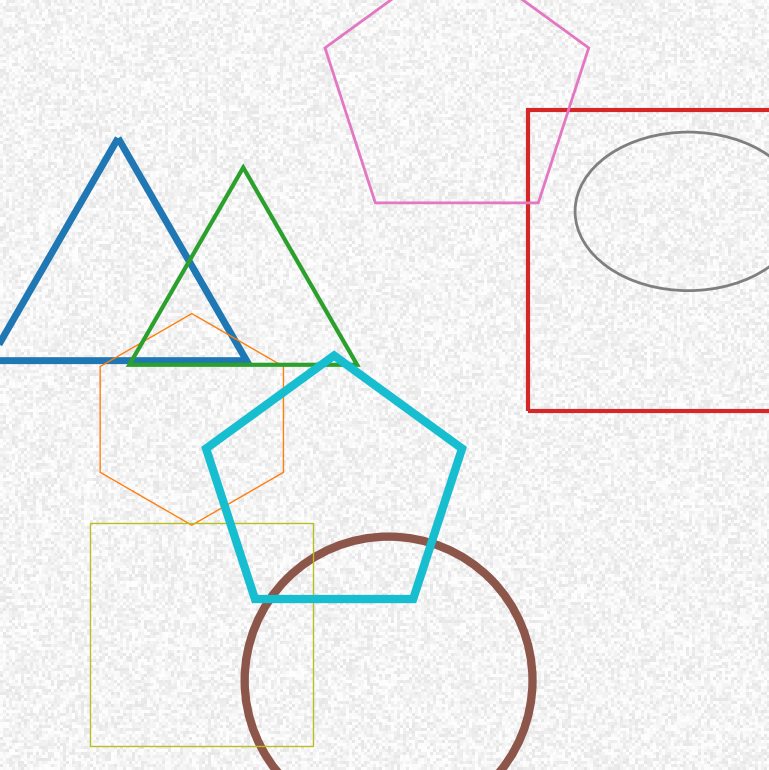[{"shape": "triangle", "thickness": 2.5, "radius": 0.96, "center": [0.153, 0.628]}, {"shape": "hexagon", "thickness": 0.5, "radius": 0.69, "center": [0.249, 0.455]}, {"shape": "triangle", "thickness": 1.5, "radius": 0.85, "center": [0.316, 0.612]}, {"shape": "square", "thickness": 1.5, "radius": 0.98, "center": [0.882, 0.661]}, {"shape": "circle", "thickness": 3, "radius": 0.93, "center": [0.505, 0.116]}, {"shape": "pentagon", "thickness": 1, "radius": 0.9, "center": [0.593, 0.882]}, {"shape": "oval", "thickness": 1, "radius": 0.74, "center": [0.894, 0.725]}, {"shape": "square", "thickness": 0.5, "radius": 0.72, "center": [0.262, 0.176]}, {"shape": "pentagon", "thickness": 3, "radius": 0.87, "center": [0.434, 0.363]}]